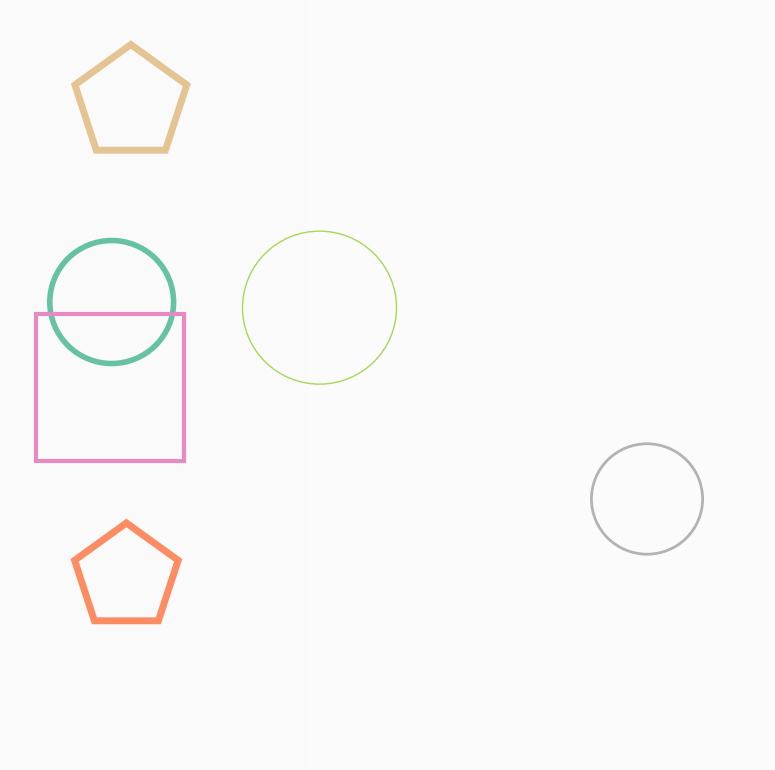[{"shape": "circle", "thickness": 2, "radius": 0.4, "center": [0.144, 0.608]}, {"shape": "pentagon", "thickness": 2.5, "radius": 0.35, "center": [0.163, 0.251]}, {"shape": "square", "thickness": 1.5, "radius": 0.48, "center": [0.142, 0.497]}, {"shape": "circle", "thickness": 0.5, "radius": 0.5, "center": [0.412, 0.6]}, {"shape": "pentagon", "thickness": 2.5, "radius": 0.38, "center": [0.169, 0.866]}, {"shape": "circle", "thickness": 1, "radius": 0.36, "center": [0.835, 0.352]}]